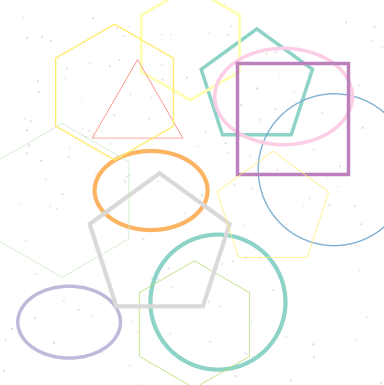[{"shape": "pentagon", "thickness": 2.5, "radius": 0.76, "center": [0.667, 0.773]}, {"shape": "circle", "thickness": 3, "radius": 0.88, "center": [0.566, 0.215]}, {"shape": "hexagon", "thickness": 2, "radius": 0.74, "center": [0.494, 0.887]}, {"shape": "oval", "thickness": 2.5, "radius": 0.67, "center": [0.18, 0.163]}, {"shape": "triangle", "thickness": 0.5, "radius": 0.68, "center": [0.357, 0.709]}, {"shape": "circle", "thickness": 1, "radius": 0.99, "center": [0.868, 0.559]}, {"shape": "oval", "thickness": 3, "radius": 0.73, "center": [0.392, 0.505]}, {"shape": "hexagon", "thickness": 0.5, "radius": 0.83, "center": [0.505, 0.157]}, {"shape": "oval", "thickness": 2.5, "radius": 0.89, "center": [0.737, 0.749]}, {"shape": "pentagon", "thickness": 3, "radius": 0.96, "center": [0.415, 0.359]}, {"shape": "square", "thickness": 2.5, "radius": 0.72, "center": [0.759, 0.691]}, {"shape": "hexagon", "thickness": 0.5, "radius": 1.0, "center": [0.161, 0.479]}, {"shape": "hexagon", "thickness": 1, "radius": 0.88, "center": [0.298, 0.761]}, {"shape": "pentagon", "thickness": 0.5, "radius": 0.76, "center": [0.709, 0.455]}]